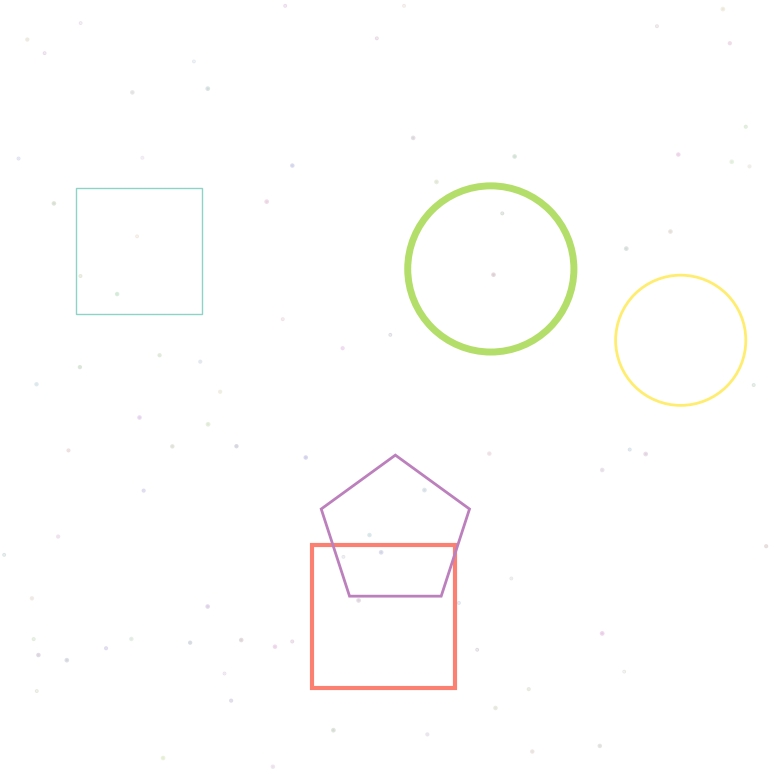[{"shape": "square", "thickness": 0.5, "radius": 0.41, "center": [0.181, 0.674]}, {"shape": "square", "thickness": 1.5, "radius": 0.47, "center": [0.498, 0.2]}, {"shape": "circle", "thickness": 2.5, "radius": 0.54, "center": [0.637, 0.651]}, {"shape": "pentagon", "thickness": 1, "radius": 0.51, "center": [0.513, 0.308]}, {"shape": "circle", "thickness": 1, "radius": 0.42, "center": [0.884, 0.558]}]